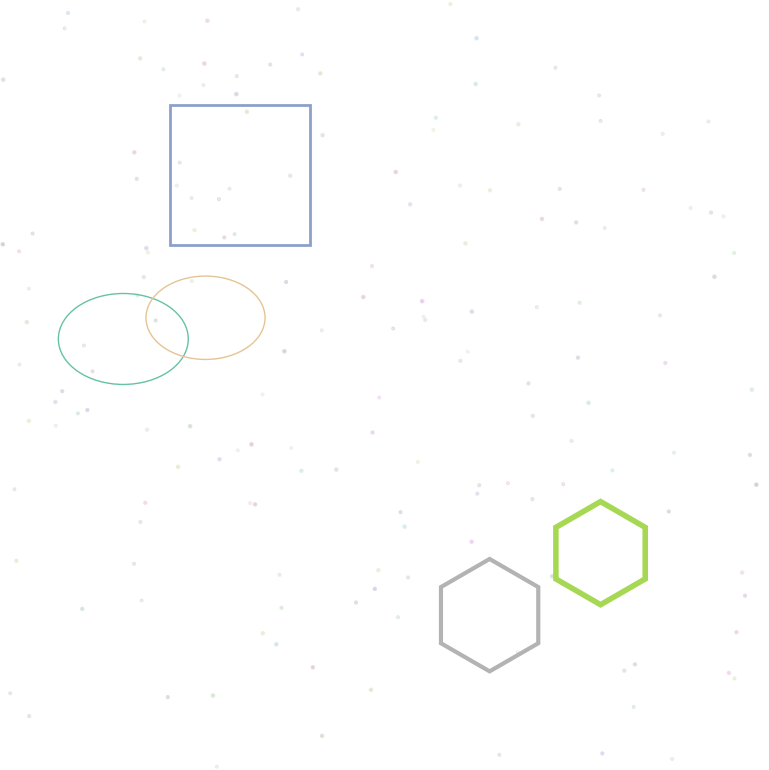[{"shape": "oval", "thickness": 0.5, "radius": 0.42, "center": [0.16, 0.56]}, {"shape": "square", "thickness": 1, "radius": 0.46, "center": [0.312, 0.773]}, {"shape": "hexagon", "thickness": 2, "radius": 0.33, "center": [0.78, 0.282]}, {"shape": "oval", "thickness": 0.5, "radius": 0.39, "center": [0.267, 0.587]}, {"shape": "hexagon", "thickness": 1.5, "radius": 0.36, "center": [0.636, 0.201]}]